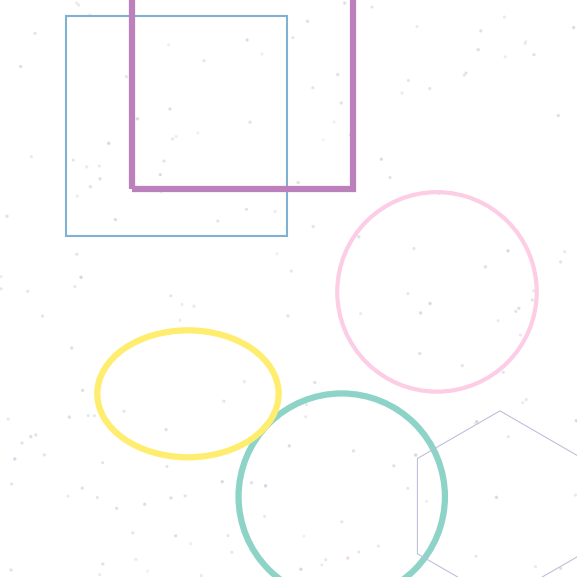[{"shape": "circle", "thickness": 3, "radius": 0.89, "center": [0.592, 0.139]}, {"shape": "hexagon", "thickness": 0.5, "radius": 0.82, "center": [0.866, 0.123]}, {"shape": "square", "thickness": 1, "radius": 0.95, "center": [0.306, 0.781]}, {"shape": "circle", "thickness": 2, "radius": 0.86, "center": [0.757, 0.494]}, {"shape": "square", "thickness": 3, "radius": 0.96, "center": [0.42, 0.864]}, {"shape": "oval", "thickness": 3, "radius": 0.79, "center": [0.325, 0.317]}]